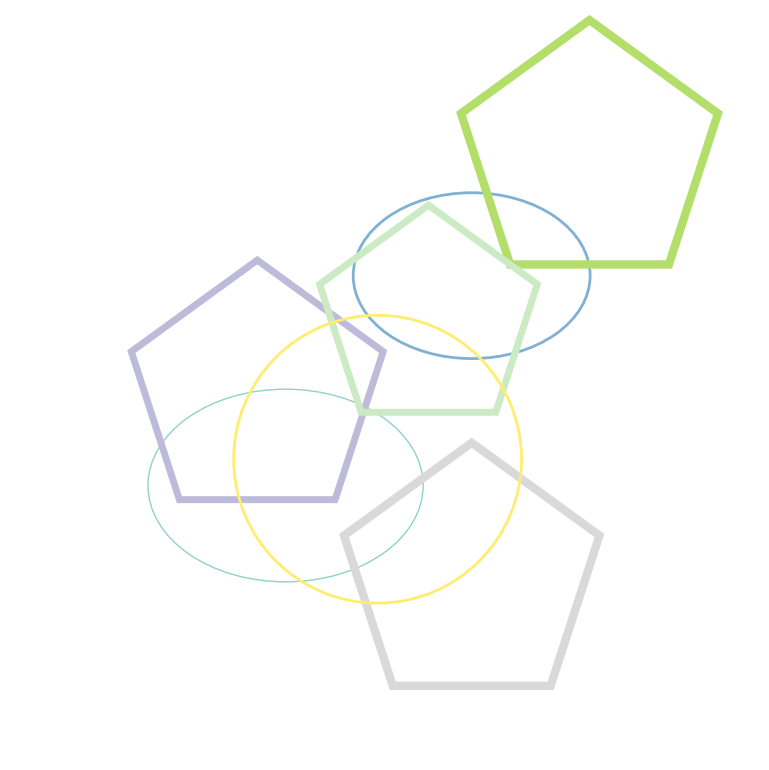[{"shape": "oval", "thickness": 0.5, "radius": 0.89, "center": [0.371, 0.369]}, {"shape": "pentagon", "thickness": 2.5, "radius": 0.86, "center": [0.334, 0.49]}, {"shape": "oval", "thickness": 1, "radius": 0.77, "center": [0.613, 0.642]}, {"shape": "pentagon", "thickness": 3, "radius": 0.88, "center": [0.766, 0.798]}, {"shape": "pentagon", "thickness": 3, "radius": 0.87, "center": [0.613, 0.251]}, {"shape": "pentagon", "thickness": 2.5, "radius": 0.74, "center": [0.556, 0.585]}, {"shape": "circle", "thickness": 1, "radius": 0.93, "center": [0.49, 0.404]}]